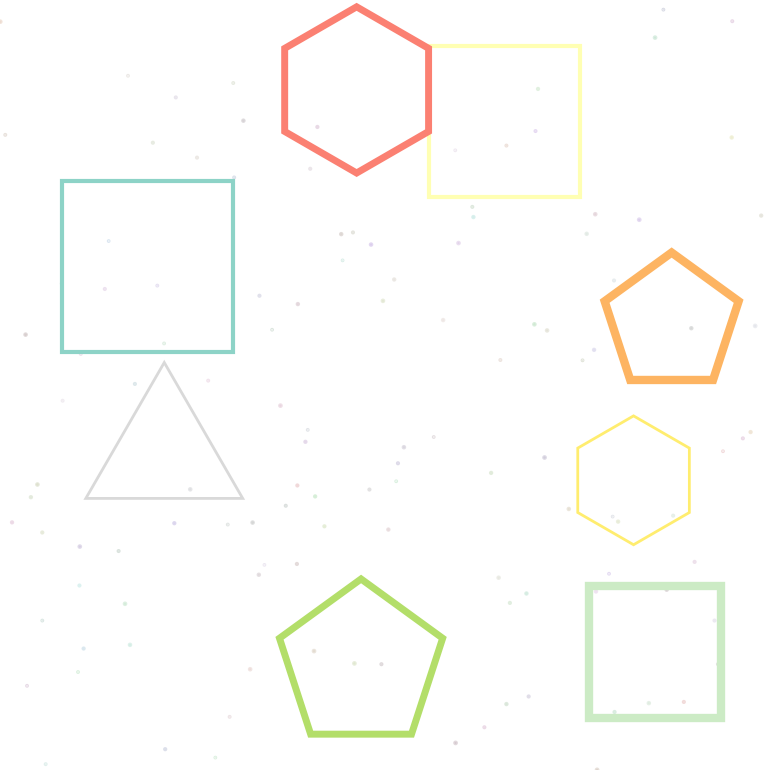[{"shape": "square", "thickness": 1.5, "radius": 0.55, "center": [0.191, 0.654]}, {"shape": "square", "thickness": 1.5, "radius": 0.49, "center": [0.655, 0.843]}, {"shape": "hexagon", "thickness": 2.5, "radius": 0.54, "center": [0.463, 0.883]}, {"shape": "pentagon", "thickness": 3, "radius": 0.46, "center": [0.872, 0.581]}, {"shape": "pentagon", "thickness": 2.5, "radius": 0.56, "center": [0.469, 0.137]}, {"shape": "triangle", "thickness": 1, "radius": 0.59, "center": [0.213, 0.412]}, {"shape": "square", "thickness": 3, "radius": 0.43, "center": [0.85, 0.154]}, {"shape": "hexagon", "thickness": 1, "radius": 0.42, "center": [0.823, 0.376]}]